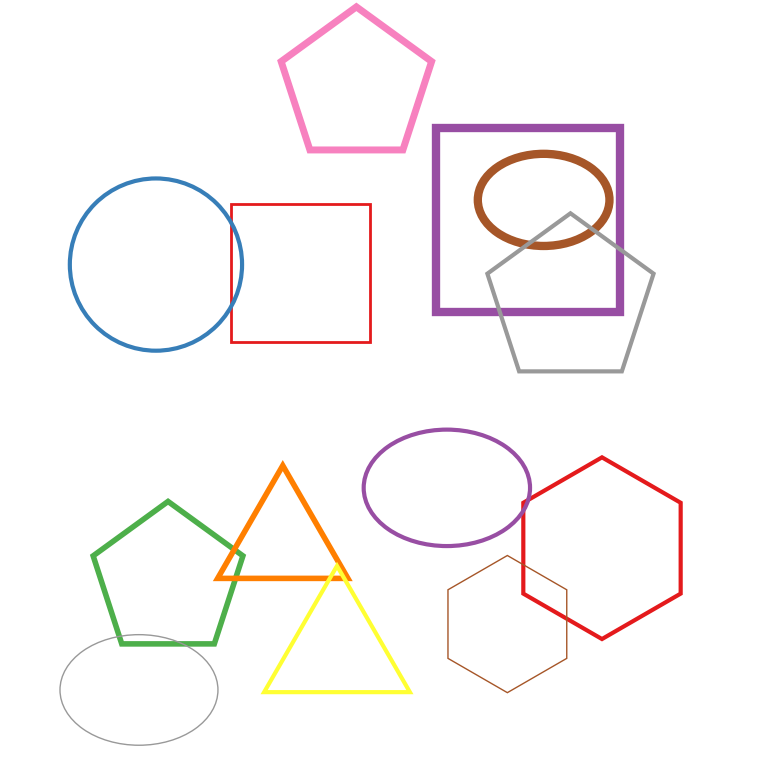[{"shape": "hexagon", "thickness": 1.5, "radius": 0.59, "center": [0.782, 0.288]}, {"shape": "square", "thickness": 1, "radius": 0.45, "center": [0.391, 0.646]}, {"shape": "circle", "thickness": 1.5, "radius": 0.56, "center": [0.203, 0.656]}, {"shape": "pentagon", "thickness": 2, "radius": 0.51, "center": [0.218, 0.247]}, {"shape": "square", "thickness": 3, "radius": 0.6, "center": [0.686, 0.715]}, {"shape": "oval", "thickness": 1.5, "radius": 0.54, "center": [0.58, 0.366]}, {"shape": "triangle", "thickness": 2, "radius": 0.49, "center": [0.367, 0.298]}, {"shape": "triangle", "thickness": 1.5, "radius": 0.55, "center": [0.438, 0.156]}, {"shape": "hexagon", "thickness": 0.5, "radius": 0.45, "center": [0.659, 0.19]}, {"shape": "oval", "thickness": 3, "radius": 0.43, "center": [0.706, 0.74]}, {"shape": "pentagon", "thickness": 2.5, "radius": 0.51, "center": [0.463, 0.888]}, {"shape": "pentagon", "thickness": 1.5, "radius": 0.57, "center": [0.741, 0.61]}, {"shape": "oval", "thickness": 0.5, "radius": 0.51, "center": [0.18, 0.104]}]